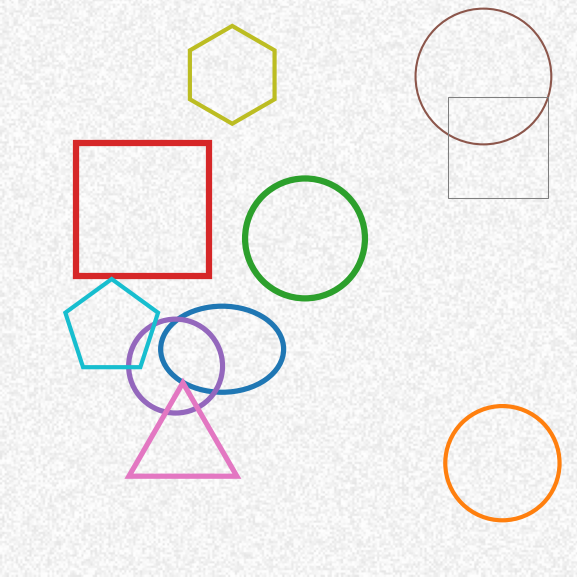[{"shape": "oval", "thickness": 2.5, "radius": 0.53, "center": [0.385, 0.394]}, {"shape": "circle", "thickness": 2, "radius": 0.49, "center": [0.87, 0.197]}, {"shape": "circle", "thickness": 3, "radius": 0.52, "center": [0.528, 0.586]}, {"shape": "square", "thickness": 3, "radius": 0.58, "center": [0.247, 0.636]}, {"shape": "circle", "thickness": 2.5, "radius": 0.41, "center": [0.304, 0.365]}, {"shape": "circle", "thickness": 1, "radius": 0.59, "center": [0.837, 0.867]}, {"shape": "triangle", "thickness": 2.5, "radius": 0.54, "center": [0.317, 0.228]}, {"shape": "square", "thickness": 0.5, "radius": 0.44, "center": [0.862, 0.744]}, {"shape": "hexagon", "thickness": 2, "radius": 0.42, "center": [0.402, 0.87]}, {"shape": "pentagon", "thickness": 2, "radius": 0.42, "center": [0.193, 0.432]}]